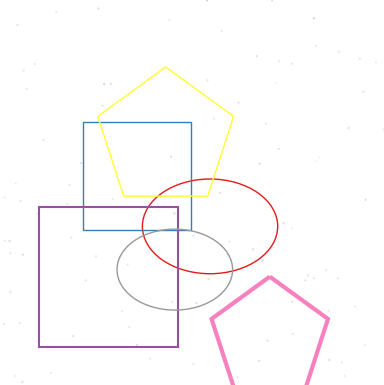[{"shape": "oval", "thickness": 1, "radius": 0.88, "center": [0.546, 0.412]}, {"shape": "square", "thickness": 1, "radius": 0.7, "center": [0.355, 0.543]}, {"shape": "square", "thickness": 1.5, "radius": 0.91, "center": [0.282, 0.28]}, {"shape": "pentagon", "thickness": 1, "radius": 0.93, "center": [0.43, 0.641]}, {"shape": "pentagon", "thickness": 3, "radius": 0.8, "center": [0.701, 0.122]}, {"shape": "oval", "thickness": 1, "radius": 0.75, "center": [0.454, 0.3]}]